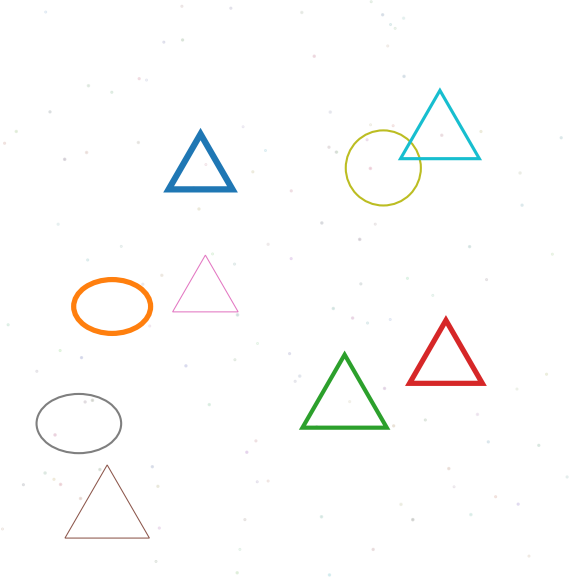[{"shape": "triangle", "thickness": 3, "radius": 0.32, "center": [0.347, 0.703]}, {"shape": "oval", "thickness": 2.5, "radius": 0.33, "center": [0.194, 0.468]}, {"shape": "triangle", "thickness": 2, "radius": 0.42, "center": [0.597, 0.301]}, {"shape": "triangle", "thickness": 2.5, "radius": 0.36, "center": [0.772, 0.372]}, {"shape": "triangle", "thickness": 0.5, "radius": 0.42, "center": [0.186, 0.11]}, {"shape": "triangle", "thickness": 0.5, "radius": 0.33, "center": [0.356, 0.492]}, {"shape": "oval", "thickness": 1, "radius": 0.37, "center": [0.137, 0.266]}, {"shape": "circle", "thickness": 1, "radius": 0.33, "center": [0.664, 0.708]}, {"shape": "triangle", "thickness": 1.5, "radius": 0.39, "center": [0.762, 0.764]}]